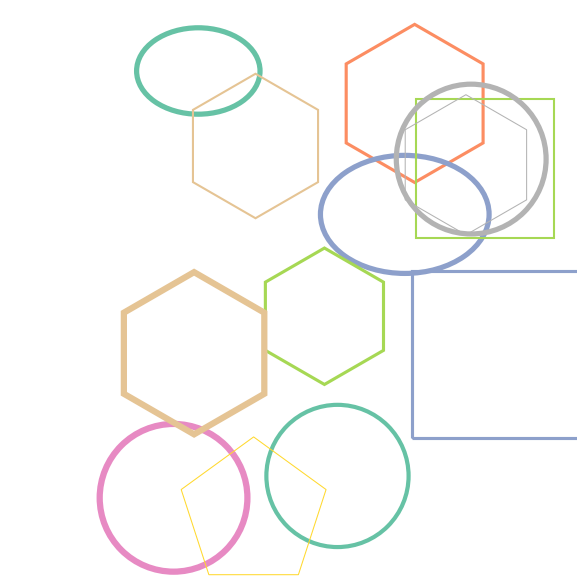[{"shape": "oval", "thickness": 2.5, "radius": 0.53, "center": [0.343, 0.876]}, {"shape": "circle", "thickness": 2, "radius": 0.62, "center": [0.584, 0.175]}, {"shape": "hexagon", "thickness": 1.5, "radius": 0.68, "center": [0.718, 0.82]}, {"shape": "oval", "thickness": 2.5, "radius": 0.73, "center": [0.701, 0.628]}, {"shape": "square", "thickness": 1.5, "radius": 0.73, "center": [0.858, 0.386]}, {"shape": "circle", "thickness": 3, "radius": 0.64, "center": [0.301, 0.137]}, {"shape": "square", "thickness": 1, "radius": 0.6, "center": [0.84, 0.707]}, {"shape": "hexagon", "thickness": 1.5, "radius": 0.59, "center": [0.562, 0.451]}, {"shape": "pentagon", "thickness": 0.5, "radius": 0.66, "center": [0.439, 0.111]}, {"shape": "hexagon", "thickness": 1, "radius": 0.63, "center": [0.442, 0.746]}, {"shape": "hexagon", "thickness": 3, "radius": 0.7, "center": [0.336, 0.387]}, {"shape": "circle", "thickness": 2.5, "radius": 0.65, "center": [0.816, 0.724]}, {"shape": "hexagon", "thickness": 0.5, "radius": 0.61, "center": [0.807, 0.714]}]